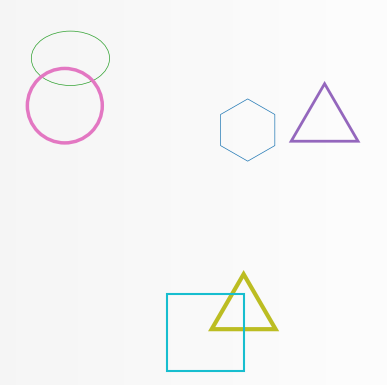[{"shape": "hexagon", "thickness": 0.5, "radius": 0.4, "center": [0.639, 0.662]}, {"shape": "oval", "thickness": 0.5, "radius": 0.5, "center": [0.182, 0.849]}, {"shape": "triangle", "thickness": 2, "radius": 0.5, "center": [0.838, 0.683]}, {"shape": "circle", "thickness": 2.5, "radius": 0.48, "center": [0.167, 0.726]}, {"shape": "triangle", "thickness": 3, "radius": 0.48, "center": [0.629, 0.193]}, {"shape": "square", "thickness": 1.5, "radius": 0.5, "center": [0.531, 0.137]}]